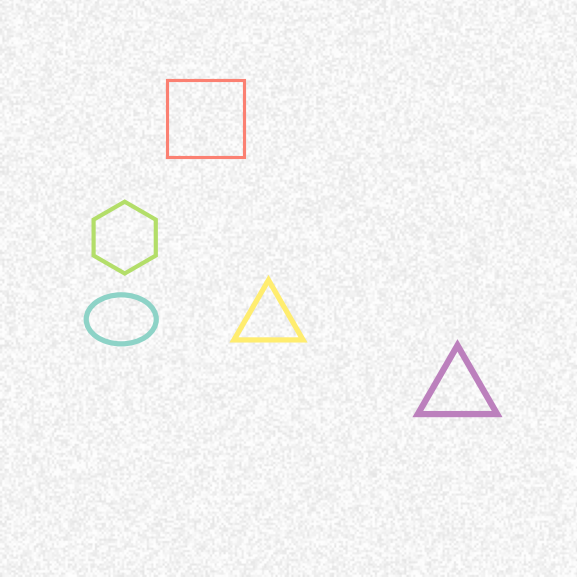[{"shape": "oval", "thickness": 2.5, "radius": 0.3, "center": [0.21, 0.446]}, {"shape": "square", "thickness": 1.5, "radius": 0.33, "center": [0.355, 0.794]}, {"shape": "hexagon", "thickness": 2, "radius": 0.31, "center": [0.216, 0.588]}, {"shape": "triangle", "thickness": 3, "radius": 0.4, "center": [0.792, 0.322]}, {"shape": "triangle", "thickness": 2.5, "radius": 0.35, "center": [0.465, 0.445]}]